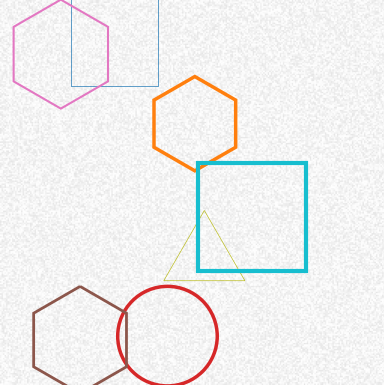[{"shape": "square", "thickness": 0.5, "radius": 0.57, "center": [0.298, 0.89]}, {"shape": "hexagon", "thickness": 2.5, "radius": 0.61, "center": [0.506, 0.679]}, {"shape": "circle", "thickness": 2.5, "radius": 0.65, "center": [0.435, 0.127]}, {"shape": "hexagon", "thickness": 2, "radius": 0.7, "center": [0.208, 0.117]}, {"shape": "hexagon", "thickness": 1.5, "radius": 0.71, "center": [0.158, 0.859]}, {"shape": "triangle", "thickness": 0.5, "radius": 0.61, "center": [0.531, 0.332]}, {"shape": "square", "thickness": 3, "radius": 0.7, "center": [0.654, 0.436]}]